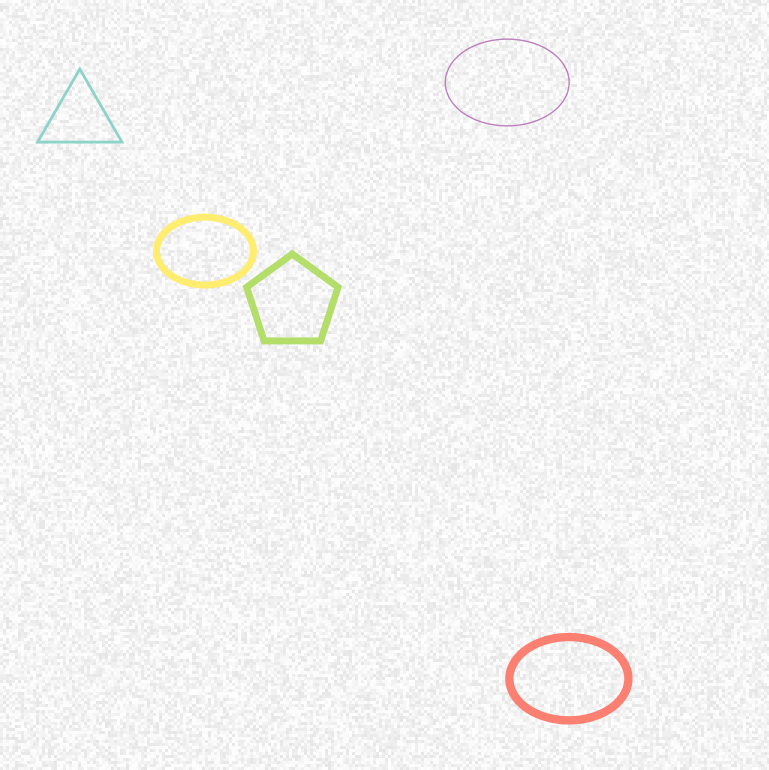[{"shape": "triangle", "thickness": 1, "radius": 0.32, "center": [0.104, 0.847]}, {"shape": "oval", "thickness": 3, "radius": 0.39, "center": [0.739, 0.119]}, {"shape": "pentagon", "thickness": 2.5, "radius": 0.31, "center": [0.38, 0.608]}, {"shape": "oval", "thickness": 0.5, "radius": 0.4, "center": [0.659, 0.893]}, {"shape": "oval", "thickness": 2.5, "radius": 0.31, "center": [0.266, 0.674]}]